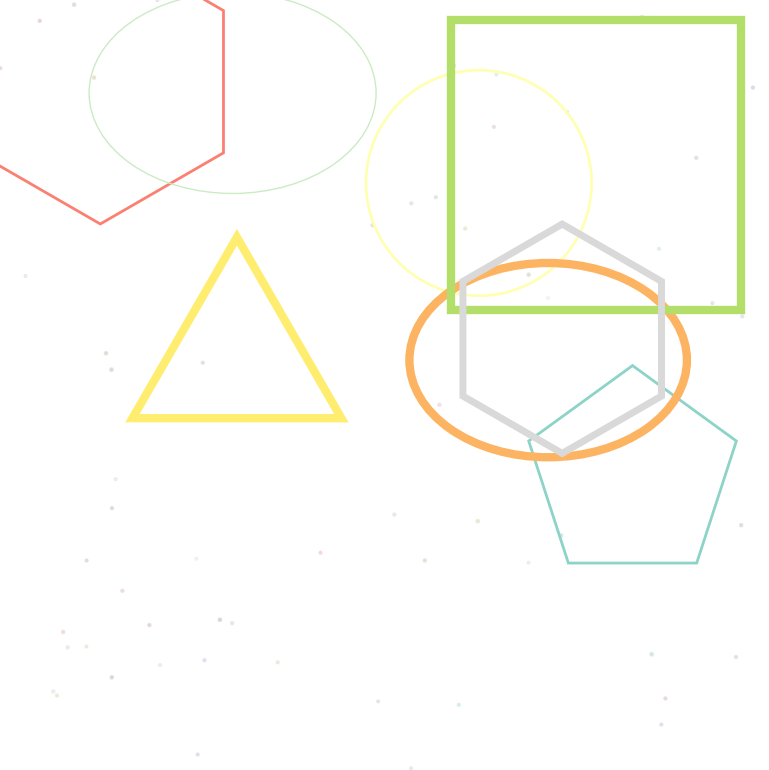[{"shape": "pentagon", "thickness": 1, "radius": 0.71, "center": [0.821, 0.383]}, {"shape": "circle", "thickness": 1, "radius": 0.73, "center": [0.622, 0.762]}, {"shape": "hexagon", "thickness": 1, "radius": 0.92, "center": [0.13, 0.894]}, {"shape": "oval", "thickness": 3, "radius": 0.9, "center": [0.712, 0.532]}, {"shape": "square", "thickness": 3, "radius": 0.94, "center": [0.774, 0.786]}, {"shape": "hexagon", "thickness": 2.5, "radius": 0.74, "center": [0.73, 0.56]}, {"shape": "oval", "thickness": 0.5, "radius": 0.93, "center": [0.302, 0.879]}, {"shape": "triangle", "thickness": 3, "radius": 0.78, "center": [0.308, 0.535]}]